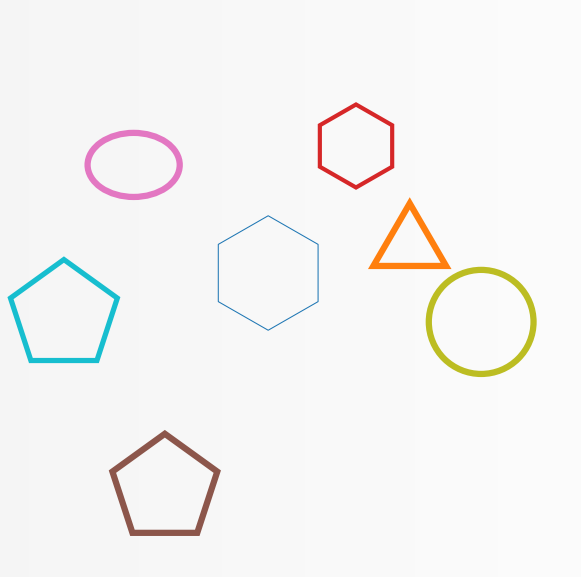[{"shape": "hexagon", "thickness": 0.5, "radius": 0.5, "center": [0.461, 0.526]}, {"shape": "triangle", "thickness": 3, "radius": 0.36, "center": [0.705, 0.575]}, {"shape": "hexagon", "thickness": 2, "radius": 0.36, "center": [0.612, 0.746]}, {"shape": "pentagon", "thickness": 3, "radius": 0.47, "center": [0.284, 0.153]}, {"shape": "oval", "thickness": 3, "radius": 0.4, "center": [0.23, 0.714]}, {"shape": "circle", "thickness": 3, "radius": 0.45, "center": [0.828, 0.442]}, {"shape": "pentagon", "thickness": 2.5, "radius": 0.48, "center": [0.11, 0.453]}]